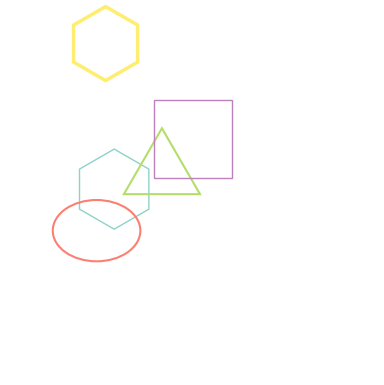[{"shape": "hexagon", "thickness": 1, "radius": 0.52, "center": [0.297, 0.509]}, {"shape": "oval", "thickness": 1.5, "radius": 0.57, "center": [0.251, 0.401]}, {"shape": "triangle", "thickness": 1.5, "radius": 0.57, "center": [0.421, 0.553]}, {"shape": "square", "thickness": 1, "radius": 0.51, "center": [0.501, 0.639]}, {"shape": "hexagon", "thickness": 2.5, "radius": 0.48, "center": [0.274, 0.887]}]